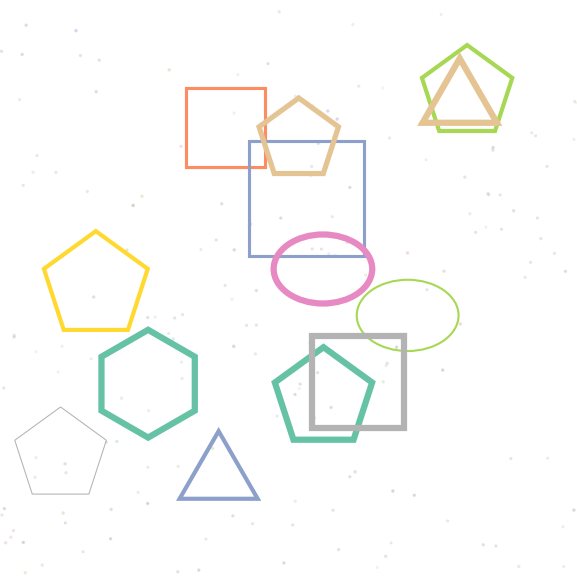[{"shape": "pentagon", "thickness": 3, "radius": 0.44, "center": [0.56, 0.309]}, {"shape": "hexagon", "thickness": 3, "radius": 0.47, "center": [0.256, 0.335]}, {"shape": "square", "thickness": 1.5, "radius": 0.34, "center": [0.391, 0.779]}, {"shape": "square", "thickness": 1.5, "radius": 0.5, "center": [0.53, 0.655]}, {"shape": "triangle", "thickness": 2, "radius": 0.39, "center": [0.379, 0.175]}, {"shape": "oval", "thickness": 3, "radius": 0.43, "center": [0.559, 0.533]}, {"shape": "oval", "thickness": 1, "radius": 0.44, "center": [0.706, 0.453]}, {"shape": "pentagon", "thickness": 2, "radius": 0.41, "center": [0.809, 0.839]}, {"shape": "pentagon", "thickness": 2, "radius": 0.47, "center": [0.166, 0.504]}, {"shape": "triangle", "thickness": 3, "radius": 0.37, "center": [0.796, 0.824]}, {"shape": "pentagon", "thickness": 2.5, "radius": 0.36, "center": [0.517, 0.757]}, {"shape": "pentagon", "thickness": 0.5, "radius": 0.42, "center": [0.105, 0.211]}, {"shape": "square", "thickness": 3, "radius": 0.4, "center": [0.62, 0.338]}]